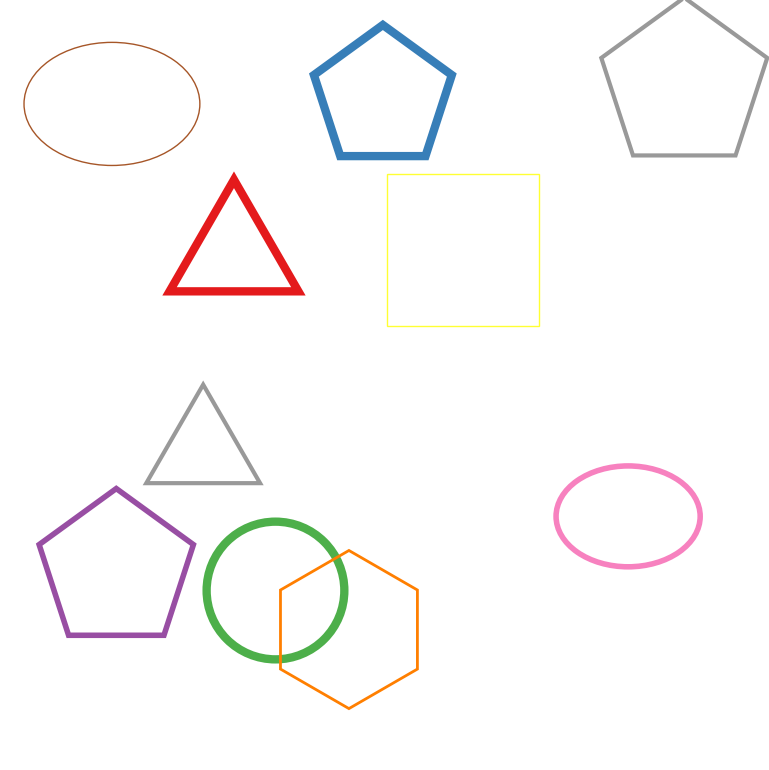[{"shape": "triangle", "thickness": 3, "radius": 0.48, "center": [0.304, 0.67]}, {"shape": "pentagon", "thickness": 3, "radius": 0.47, "center": [0.497, 0.873]}, {"shape": "circle", "thickness": 3, "radius": 0.45, "center": [0.358, 0.233]}, {"shape": "pentagon", "thickness": 2, "radius": 0.53, "center": [0.151, 0.26]}, {"shape": "hexagon", "thickness": 1, "radius": 0.51, "center": [0.453, 0.182]}, {"shape": "square", "thickness": 0.5, "radius": 0.49, "center": [0.601, 0.675]}, {"shape": "oval", "thickness": 0.5, "radius": 0.57, "center": [0.145, 0.865]}, {"shape": "oval", "thickness": 2, "radius": 0.47, "center": [0.816, 0.329]}, {"shape": "triangle", "thickness": 1.5, "radius": 0.43, "center": [0.264, 0.415]}, {"shape": "pentagon", "thickness": 1.5, "radius": 0.57, "center": [0.889, 0.89]}]